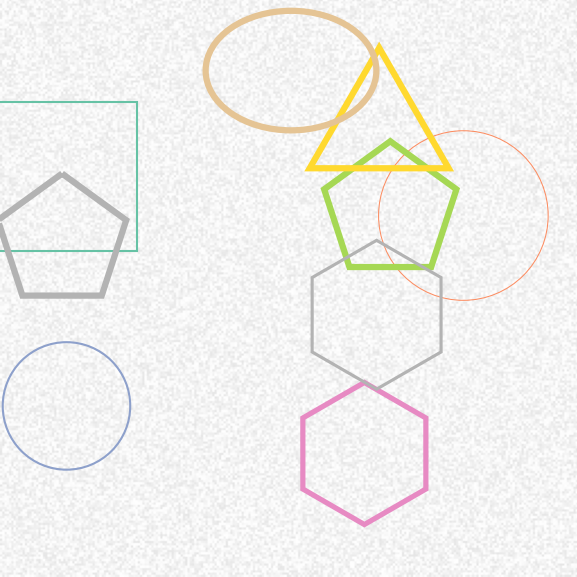[{"shape": "square", "thickness": 1, "radius": 0.64, "center": [0.107, 0.693]}, {"shape": "circle", "thickness": 0.5, "radius": 0.73, "center": [0.802, 0.626]}, {"shape": "circle", "thickness": 1, "radius": 0.55, "center": [0.115, 0.296]}, {"shape": "hexagon", "thickness": 2.5, "radius": 0.61, "center": [0.631, 0.214]}, {"shape": "pentagon", "thickness": 3, "radius": 0.6, "center": [0.676, 0.634]}, {"shape": "triangle", "thickness": 3, "radius": 0.69, "center": [0.657, 0.777]}, {"shape": "oval", "thickness": 3, "radius": 0.74, "center": [0.504, 0.877]}, {"shape": "pentagon", "thickness": 3, "radius": 0.58, "center": [0.107, 0.582]}, {"shape": "hexagon", "thickness": 1.5, "radius": 0.64, "center": [0.652, 0.454]}]